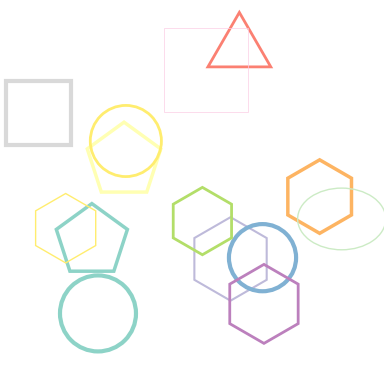[{"shape": "pentagon", "thickness": 2.5, "radius": 0.49, "center": [0.239, 0.374]}, {"shape": "circle", "thickness": 3, "radius": 0.49, "center": [0.255, 0.186]}, {"shape": "pentagon", "thickness": 2.5, "radius": 0.5, "center": [0.322, 0.582]}, {"shape": "hexagon", "thickness": 1.5, "radius": 0.54, "center": [0.599, 0.327]}, {"shape": "triangle", "thickness": 2, "radius": 0.47, "center": [0.622, 0.873]}, {"shape": "circle", "thickness": 3, "radius": 0.44, "center": [0.682, 0.331]}, {"shape": "hexagon", "thickness": 2.5, "radius": 0.48, "center": [0.83, 0.489]}, {"shape": "hexagon", "thickness": 2, "radius": 0.44, "center": [0.526, 0.426]}, {"shape": "square", "thickness": 0.5, "radius": 0.55, "center": [0.535, 0.818]}, {"shape": "square", "thickness": 3, "radius": 0.42, "center": [0.1, 0.706]}, {"shape": "hexagon", "thickness": 2, "radius": 0.51, "center": [0.686, 0.211]}, {"shape": "oval", "thickness": 1, "radius": 0.57, "center": [0.888, 0.431]}, {"shape": "circle", "thickness": 2, "radius": 0.46, "center": [0.327, 0.634]}, {"shape": "hexagon", "thickness": 1, "radius": 0.45, "center": [0.171, 0.407]}]